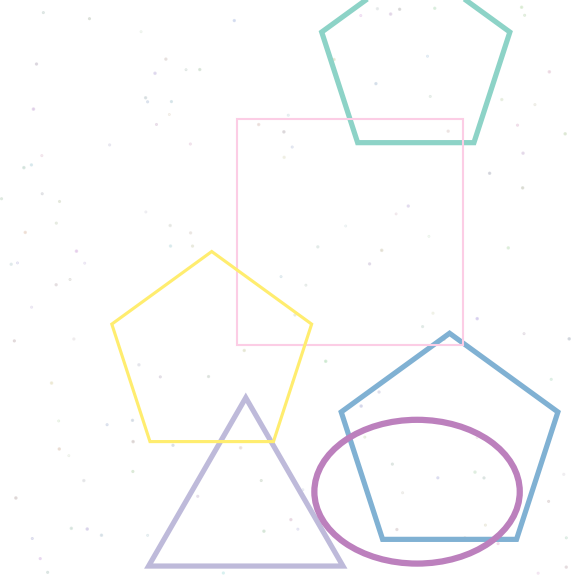[{"shape": "pentagon", "thickness": 2.5, "radius": 0.86, "center": [0.72, 0.891]}, {"shape": "triangle", "thickness": 2.5, "radius": 0.97, "center": [0.426, 0.116]}, {"shape": "pentagon", "thickness": 2.5, "radius": 0.99, "center": [0.778, 0.225]}, {"shape": "square", "thickness": 1, "radius": 0.98, "center": [0.607, 0.598]}, {"shape": "oval", "thickness": 3, "radius": 0.89, "center": [0.722, 0.148]}, {"shape": "pentagon", "thickness": 1.5, "radius": 0.91, "center": [0.367, 0.382]}]